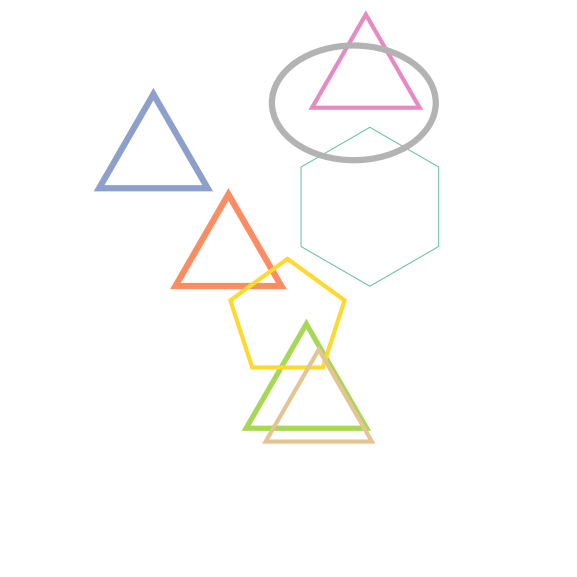[{"shape": "hexagon", "thickness": 0.5, "radius": 0.69, "center": [0.64, 0.641]}, {"shape": "triangle", "thickness": 3, "radius": 0.53, "center": [0.395, 0.557]}, {"shape": "triangle", "thickness": 3, "radius": 0.54, "center": [0.266, 0.727]}, {"shape": "triangle", "thickness": 2, "radius": 0.54, "center": [0.633, 0.866]}, {"shape": "triangle", "thickness": 2.5, "radius": 0.6, "center": [0.53, 0.318]}, {"shape": "pentagon", "thickness": 2, "radius": 0.52, "center": [0.498, 0.447]}, {"shape": "triangle", "thickness": 2, "radius": 0.53, "center": [0.552, 0.288]}, {"shape": "oval", "thickness": 3, "radius": 0.71, "center": [0.613, 0.821]}]